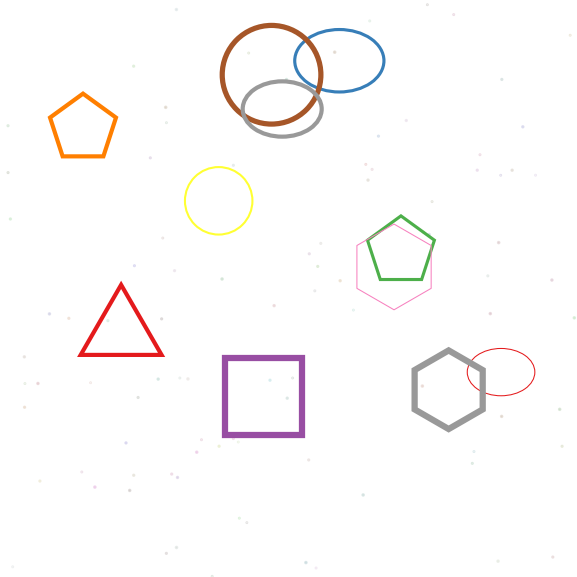[{"shape": "triangle", "thickness": 2, "radius": 0.4, "center": [0.21, 0.425]}, {"shape": "oval", "thickness": 0.5, "radius": 0.29, "center": [0.868, 0.355]}, {"shape": "oval", "thickness": 1.5, "radius": 0.39, "center": [0.588, 0.894]}, {"shape": "pentagon", "thickness": 1.5, "radius": 0.3, "center": [0.694, 0.564]}, {"shape": "square", "thickness": 3, "radius": 0.33, "center": [0.456, 0.313]}, {"shape": "pentagon", "thickness": 2, "radius": 0.3, "center": [0.144, 0.777]}, {"shape": "circle", "thickness": 1, "radius": 0.29, "center": [0.379, 0.651]}, {"shape": "circle", "thickness": 2.5, "radius": 0.43, "center": [0.47, 0.87]}, {"shape": "hexagon", "thickness": 0.5, "radius": 0.37, "center": [0.682, 0.537]}, {"shape": "oval", "thickness": 2, "radius": 0.34, "center": [0.489, 0.81]}, {"shape": "hexagon", "thickness": 3, "radius": 0.34, "center": [0.777, 0.324]}]